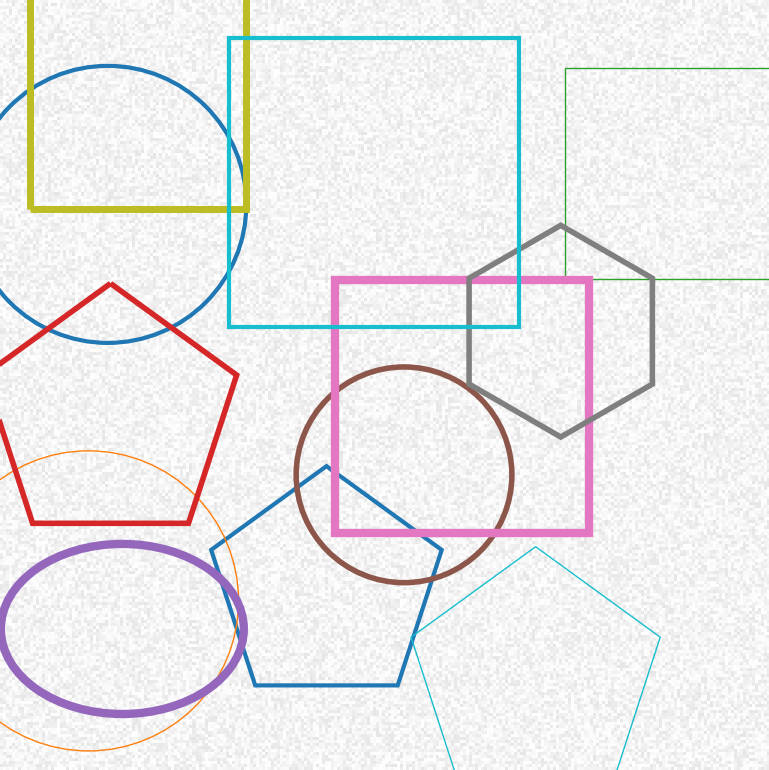[{"shape": "pentagon", "thickness": 1.5, "radius": 0.79, "center": [0.424, 0.237]}, {"shape": "circle", "thickness": 1.5, "radius": 0.9, "center": [0.14, 0.735]}, {"shape": "circle", "thickness": 0.5, "radius": 0.97, "center": [0.115, 0.22]}, {"shape": "square", "thickness": 0.5, "radius": 0.69, "center": [0.871, 0.775]}, {"shape": "pentagon", "thickness": 2, "radius": 0.86, "center": [0.144, 0.46]}, {"shape": "oval", "thickness": 3, "radius": 0.79, "center": [0.159, 0.183]}, {"shape": "circle", "thickness": 2, "radius": 0.7, "center": [0.525, 0.383]}, {"shape": "square", "thickness": 3, "radius": 0.82, "center": [0.6, 0.472]}, {"shape": "hexagon", "thickness": 2, "radius": 0.69, "center": [0.728, 0.57]}, {"shape": "square", "thickness": 2.5, "radius": 0.7, "center": [0.179, 0.869]}, {"shape": "pentagon", "thickness": 0.5, "radius": 0.85, "center": [0.696, 0.12]}, {"shape": "square", "thickness": 1.5, "radius": 0.94, "center": [0.486, 0.763]}]